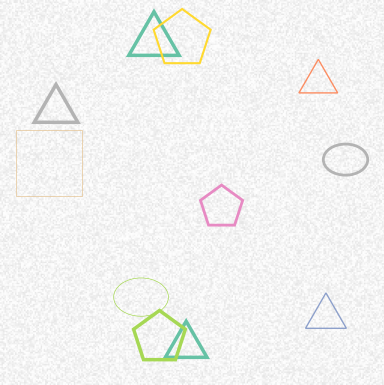[{"shape": "triangle", "thickness": 2.5, "radius": 0.38, "center": [0.4, 0.894]}, {"shape": "triangle", "thickness": 2.5, "radius": 0.31, "center": [0.484, 0.103]}, {"shape": "triangle", "thickness": 1, "radius": 0.29, "center": [0.827, 0.788]}, {"shape": "triangle", "thickness": 1, "radius": 0.31, "center": [0.847, 0.178]}, {"shape": "pentagon", "thickness": 2, "radius": 0.29, "center": [0.575, 0.462]}, {"shape": "pentagon", "thickness": 2.5, "radius": 0.35, "center": [0.414, 0.123]}, {"shape": "oval", "thickness": 0.5, "radius": 0.36, "center": [0.366, 0.228]}, {"shape": "pentagon", "thickness": 1.5, "radius": 0.39, "center": [0.473, 0.899]}, {"shape": "square", "thickness": 0.5, "radius": 0.43, "center": [0.127, 0.577]}, {"shape": "oval", "thickness": 2, "radius": 0.29, "center": [0.897, 0.585]}, {"shape": "triangle", "thickness": 2.5, "radius": 0.33, "center": [0.146, 0.715]}]